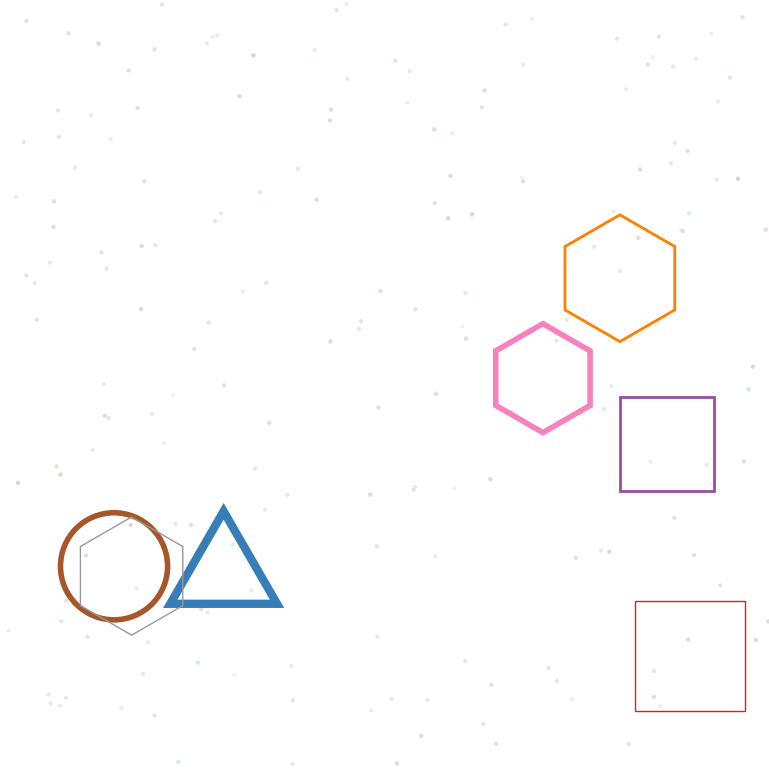[{"shape": "square", "thickness": 0.5, "radius": 0.36, "center": [0.896, 0.148]}, {"shape": "triangle", "thickness": 3, "radius": 0.4, "center": [0.29, 0.256]}, {"shape": "square", "thickness": 1, "radius": 0.3, "center": [0.866, 0.423]}, {"shape": "hexagon", "thickness": 1, "radius": 0.41, "center": [0.805, 0.639]}, {"shape": "circle", "thickness": 2, "radius": 0.35, "center": [0.148, 0.265]}, {"shape": "hexagon", "thickness": 2, "radius": 0.35, "center": [0.705, 0.509]}, {"shape": "hexagon", "thickness": 0.5, "radius": 0.38, "center": [0.171, 0.252]}]